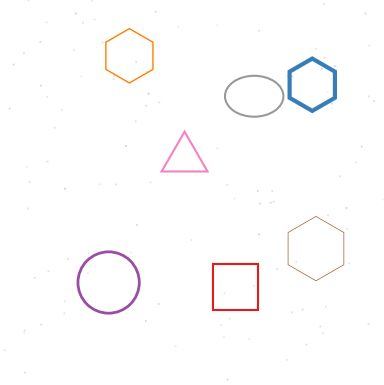[{"shape": "square", "thickness": 1.5, "radius": 0.29, "center": [0.612, 0.255]}, {"shape": "hexagon", "thickness": 3, "radius": 0.34, "center": [0.811, 0.78]}, {"shape": "circle", "thickness": 2, "radius": 0.4, "center": [0.282, 0.266]}, {"shape": "hexagon", "thickness": 1, "radius": 0.35, "center": [0.336, 0.855]}, {"shape": "hexagon", "thickness": 0.5, "radius": 0.42, "center": [0.821, 0.354]}, {"shape": "triangle", "thickness": 1.5, "radius": 0.34, "center": [0.479, 0.589]}, {"shape": "oval", "thickness": 1.5, "radius": 0.38, "center": [0.66, 0.75]}]